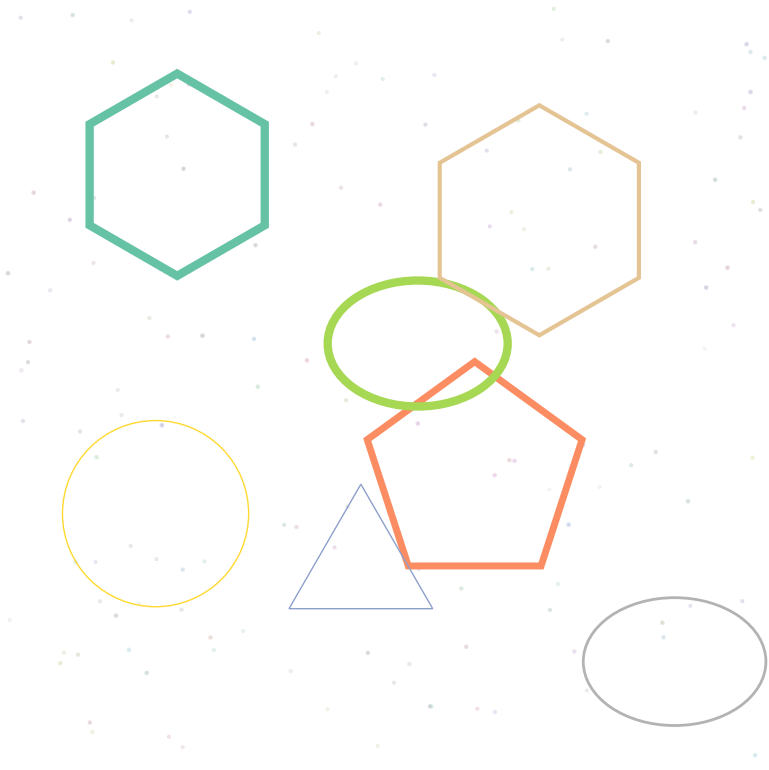[{"shape": "hexagon", "thickness": 3, "radius": 0.66, "center": [0.23, 0.773]}, {"shape": "pentagon", "thickness": 2.5, "radius": 0.73, "center": [0.616, 0.384]}, {"shape": "triangle", "thickness": 0.5, "radius": 0.54, "center": [0.469, 0.263]}, {"shape": "oval", "thickness": 3, "radius": 0.58, "center": [0.542, 0.554]}, {"shape": "circle", "thickness": 0.5, "radius": 0.6, "center": [0.202, 0.333]}, {"shape": "hexagon", "thickness": 1.5, "radius": 0.75, "center": [0.7, 0.714]}, {"shape": "oval", "thickness": 1, "radius": 0.59, "center": [0.876, 0.141]}]